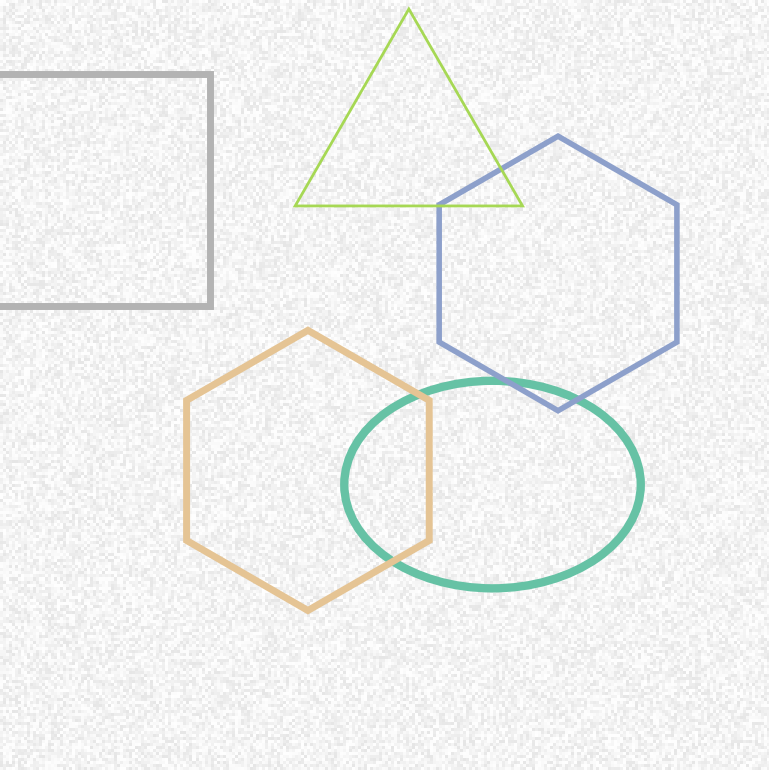[{"shape": "oval", "thickness": 3, "radius": 0.96, "center": [0.64, 0.371]}, {"shape": "hexagon", "thickness": 2, "radius": 0.89, "center": [0.725, 0.645]}, {"shape": "triangle", "thickness": 1, "radius": 0.85, "center": [0.531, 0.818]}, {"shape": "hexagon", "thickness": 2.5, "radius": 0.91, "center": [0.4, 0.389]}, {"shape": "square", "thickness": 2.5, "radius": 0.75, "center": [0.122, 0.753]}]